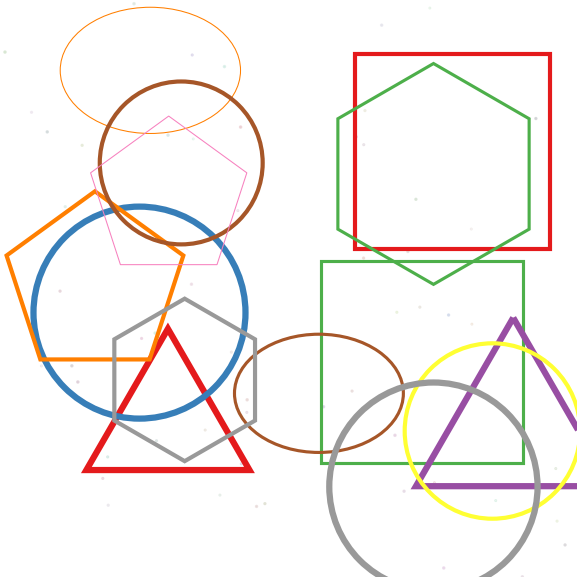[{"shape": "triangle", "thickness": 3, "radius": 0.82, "center": [0.291, 0.267]}, {"shape": "square", "thickness": 2, "radius": 0.84, "center": [0.783, 0.737]}, {"shape": "circle", "thickness": 3, "radius": 0.92, "center": [0.242, 0.458]}, {"shape": "hexagon", "thickness": 1.5, "radius": 0.96, "center": [0.751, 0.698]}, {"shape": "square", "thickness": 1.5, "radius": 0.87, "center": [0.731, 0.372]}, {"shape": "triangle", "thickness": 3, "radius": 0.97, "center": [0.889, 0.254]}, {"shape": "pentagon", "thickness": 2, "radius": 0.8, "center": [0.164, 0.507]}, {"shape": "oval", "thickness": 0.5, "radius": 0.78, "center": [0.26, 0.877]}, {"shape": "circle", "thickness": 2, "radius": 0.76, "center": [0.853, 0.253]}, {"shape": "oval", "thickness": 1.5, "radius": 0.73, "center": [0.552, 0.318]}, {"shape": "circle", "thickness": 2, "radius": 0.71, "center": [0.314, 0.717]}, {"shape": "pentagon", "thickness": 0.5, "radius": 0.71, "center": [0.292, 0.656]}, {"shape": "hexagon", "thickness": 2, "radius": 0.7, "center": [0.32, 0.341]}, {"shape": "circle", "thickness": 3, "radius": 0.9, "center": [0.751, 0.156]}]